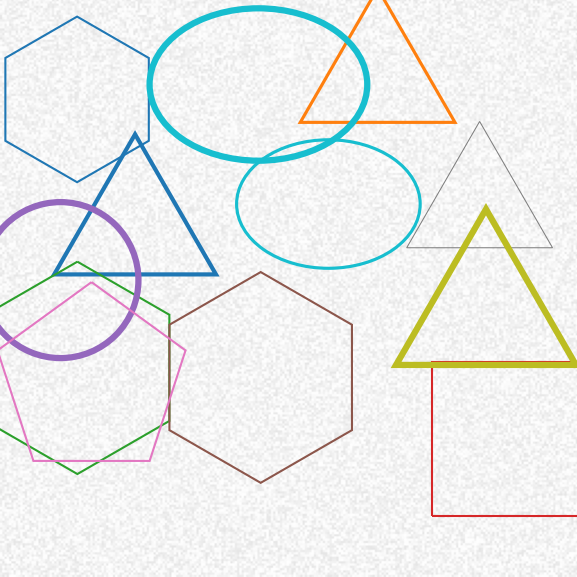[{"shape": "hexagon", "thickness": 1, "radius": 0.72, "center": [0.133, 0.827]}, {"shape": "triangle", "thickness": 2, "radius": 0.81, "center": [0.234, 0.605]}, {"shape": "triangle", "thickness": 1.5, "radius": 0.77, "center": [0.654, 0.865]}, {"shape": "hexagon", "thickness": 1, "radius": 0.92, "center": [0.134, 0.362]}, {"shape": "square", "thickness": 1, "radius": 0.67, "center": [0.882, 0.238]}, {"shape": "circle", "thickness": 3, "radius": 0.68, "center": [0.105, 0.514]}, {"shape": "hexagon", "thickness": 1, "radius": 0.91, "center": [0.451, 0.346]}, {"shape": "pentagon", "thickness": 1, "radius": 0.86, "center": [0.158, 0.339]}, {"shape": "triangle", "thickness": 0.5, "radius": 0.73, "center": [0.831, 0.643]}, {"shape": "triangle", "thickness": 3, "radius": 0.9, "center": [0.842, 0.457]}, {"shape": "oval", "thickness": 1.5, "radius": 0.79, "center": [0.569, 0.646]}, {"shape": "oval", "thickness": 3, "radius": 0.94, "center": [0.447, 0.853]}]